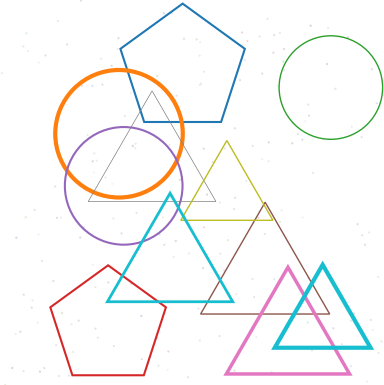[{"shape": "pentagon", "thickness": 1.5, "radius": 0.85, "center": [0.474, 0.821]}, {"shape": "circle", "thickness": 3, "radius": 0.83, "center": [0.309, 0.653]}, {"shape": "circle", "thickness": 1, "radius": 0.67, "center": [0.859, 0.773]}, {"shape": "pentagon", "thickness": 1.5, "radius": 0.79, "center": [0.281, 0.153]}, {"shape": "circle", "thickness": 1.5, "radius": 0.76, "center": [0.321, 0.517]}, {"shape": "triangle", "thickness": 1, "radius": 0.97, "center": [0.689, 0.281]}, {"shape": "triangle", "thickness": 2.5, "radius": 0.92, "center": [0.748, 0.121]}, {"shape": "triangle", "thickness": 0.5, "radius": 0.96, "center": [0.395, 0.572]}, {"shape": "triangle", "thickness": 1, "radius": 0.69, "center": [0.589, 0.497]}, {"shape": "triangle", "thickness": 3, "radius": 0.72, "center": [0.838, 0.169]}, {"shape": "triangle", "thickness": 2, "radius": 0.94, "center": [0.442, 0.31]}]